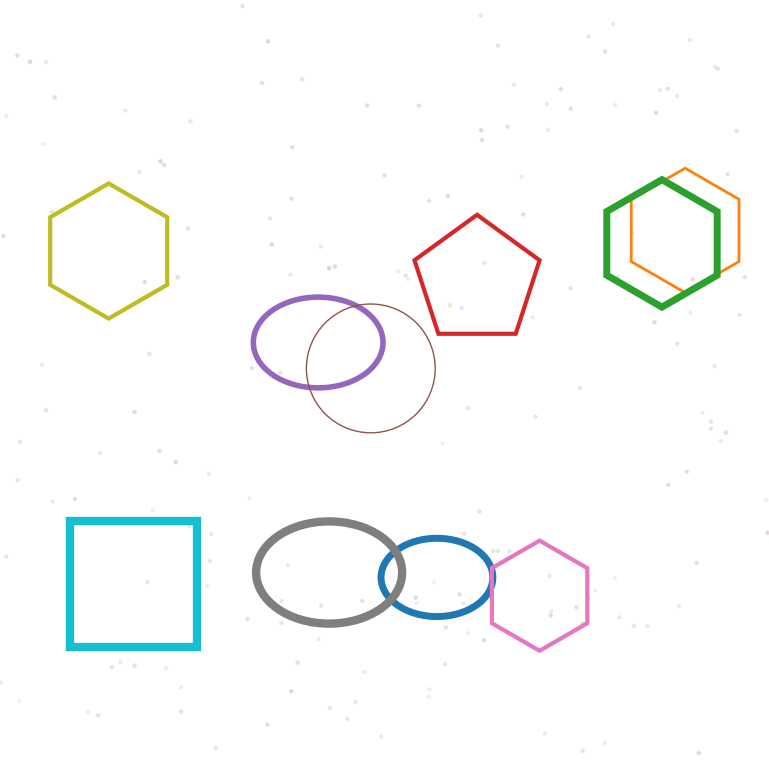[{"shape": "oval", "thickness": 2.5, "radius": 0.36, "center": [0.567, 0.25]}, {"shape": "hexagon", "thickness": 1, "radius": 0.4, "center": [0.89, 0.701]}, {"shape": "hexagon", "thickness": 2.5, "radius": 0.41, "center": [0.86, 0.684]}, {"shape": "pentagon", "thickness": 1.5, "radius": 0.43, "center": [0.62, 0.636]}, {"shape": "oval", "thickness": 2, "radius": 0.42, "center": [0.413, 0.555]}, {"shape": "circle", "thickness": 0.5, "radius": 0.42, "center": [0.482, 0.522]}, {"shape": "hexagon", "thickness": 1.5, "radius": 0.36, "center": [0.701, 0.226]}, {"shape": "oval", "thickness": 3, "radius": 0.47, "center": [0.427, 0.256]}, {"shape": "hexagon", "thickness": 1.5, "radius": 0.44, "center": [0.141, 0.674]}, {"shape": "square", "thickness": 3, "radius": 0.41, "center": [0.173, 0.242]}]